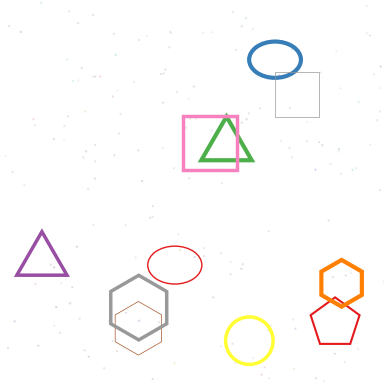[{"shape": "oval", "thickness": 1, "radius": 0.35, "center": [0.454, 0.311]}, {"shape": "pentagon", "thickness": 1.5, "radius": 0.33, "center": [0.87, 0.161]}, {"shape": "oval", "thickness": 3, "radius": 0.34, "center": [0.714, 0.845]}, {"shape": "triangle", "thickness": 3, "radius": 0.38, "center": [0.588, 0.622]}, {"shape": "triangle", "thickness": 2.5, "radius": 0.38, "center": [0.109, 0.323]}, {"shape": "hexagon", "thickness": 3, "radius": 0.3, "center": [0.887, 0.264]}, {"shape": "circle", "thickness": 2.5, "radius": 0.31, "center": [0.648, 0.115]}, {"shape": "hexagon", "thickness": 0.5, "radius": 0.35, "center": [0.36, 0.147]}, {"shape": "square", "thickness": 2.5, "radius": 0.35, "center": [0.546, 0.63]}, {"shape": "hexagon", "thickness": 2.5, "radius": 0.42, "center": [0.36, 0.201]}, {"shape": "square", "thickness": 0.5, "radius": 0.29, "center": [0.772, 0.755]}]